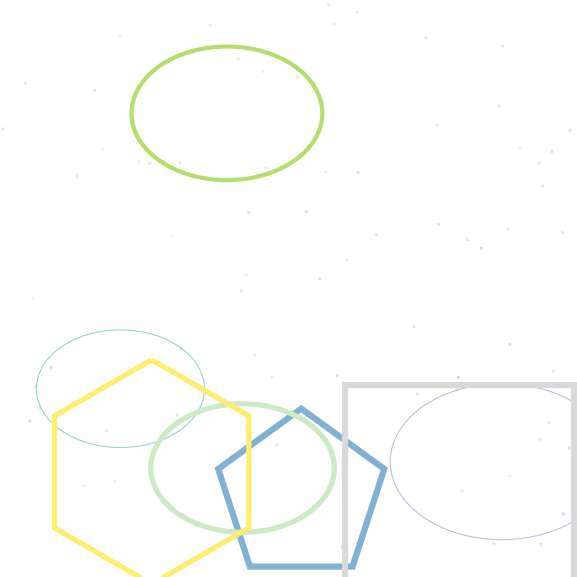[{"shape": "oval", "thickness": 0.5, "radius": 0.73, "center": [0.209, 0.326]}, {"shape": "oval", "thickness": 0.5, "radius": 0.97, "center": [0.869, 0.2]}, {"shape": "pentagon", "thickness": 3, "radius": 0.76, "center": [0.522, 0.14]}, {"shape": "oval", "thickness": 2, "radius": 0.83, "center": [0.393, 0.803]}, {"shape": "square", "thickness": 3, "radius": 0.99, "center": [0.796, 0.134]}, {"shape": "oval", "thickness": 2.5, "radius": 0.79, "center": [0.42, 0.189]}, {"shape": "hexagon", "thickness": 2.5, "radius": 0.97, "center": [0.263, 0.182]}]